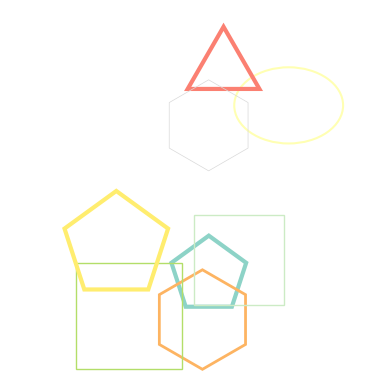[{"shape": "pentagon", "thickness": 3, "radius": 0.51, "center": [0.542, 0.286]}, {"shape": "oval", "thickness": 1.5, "radius": 0.71, "center": [0.75, 0.726]}, {"shape": "triangle", "thickness": 3, "radius": 0.54, "center": [0.581, 0.823]}, {"shape": "hexagon", "thickness": 2, "radius": 0.65, "center": [0.526, 0.17]}, {"shape": "square", "thickness": 1, "radius": 0.69, "center": [0.336, 0.179]}, {"shape": "hexagon", "thickness": 0.5, "radius": 0.59, "center": [0.542, 0.674]}, {"shape": "square", "thickness": 1, "radius": 0.58, "center": [0.62, 0.326]}, {"shape": "pentagon", "thickness": 3, "radius": 0.71, "center": [0.302, 0.363]}]